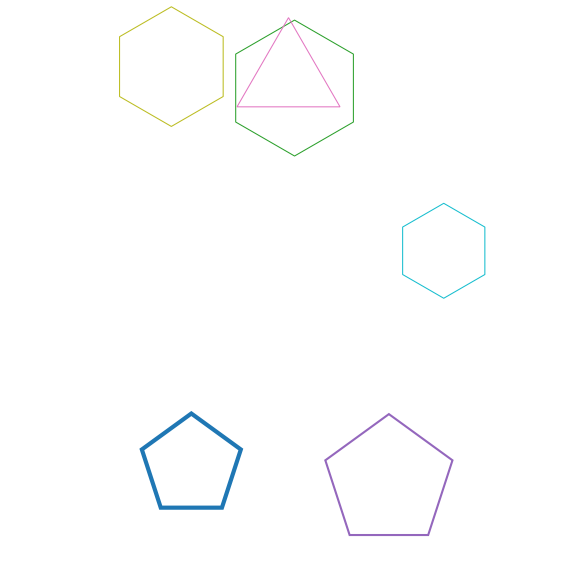[{"shape": "pentagon", "thickness": 2, "radius": 0.45, "center": [0.331, 0.193]}, {"shape": "hexagon", "thickness": 0.5, "radius": 0.59, "center": [0.51, 0.847]}, {"shape": "pentagon", "thickness": 1, "radius": 0.58, "center": [0.673, 0.166]}, {"shape": "triangle", "thickness": 0.5, "radius": 0.51, "center": [0.5, 0.866]}, {"shape": "hexagon", "thickness": 0.5, "radius": 0.52, "center": [0.297, 0.884]}, {"shape": "hexagon", "thickness": 0.5, "radius": 0.41, "center": [0.768, 0.565]}]